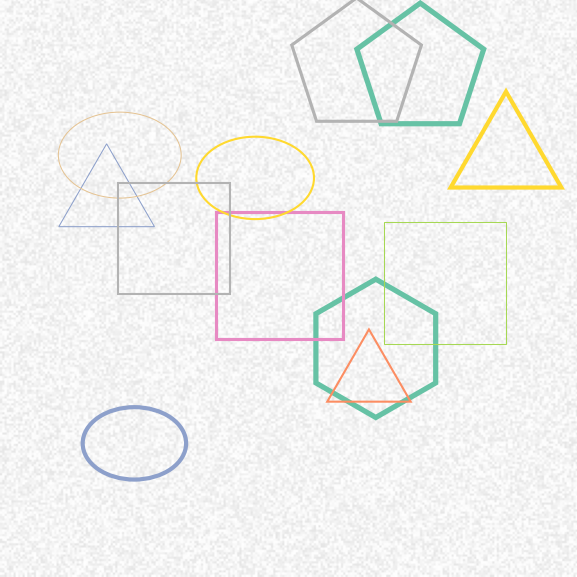[{"shape": "pentagon", "thickness": 2.5, "radius": 0.58, "center": [0.728, 0.878]}, {"shape": "hexagon", "thickness": 2.5, "radius": 0.6, "center": [0.651, 0.396]}, {"shape": "triangle", "thickness": 1, "radius": 0.42, "center": [0.639, 0.345]}, {"shape": "oval", "thickness": 2, "radius": 0.45, "center": [0.233, 0.231]}, {"shape": "triangle", "thickness": 0.5, "radius": 0.48, "center": [0.185, 0.654]}, {"shape": "square", "thickness": 1.5, "radius": 0.55, "center": [0.483, 0.522]}, {"shape": "square", "thickness": 0.5, "radius": 0.53, "center": [0.771, 0.509]}, {"shape": "triangle", "thickness": 2, "radius": 0.55, "center": [0.876, 0.73]}, {"shape": "oval", "thickness": 1, "radius": 0.51, "center": [0.442, 0.691]}, {"shape": "oval", "thickness": 0.5, "radius": 0.53, "center": [0.207, 0.731]}, {"shape": "pentagon", "thickness": 1.5, "radius": 0.59, "center": [0.618, 0.885]}, {"shape": "square", "thickness": 1, "radius": 0.48, "center": [0.301, 0.587]}]